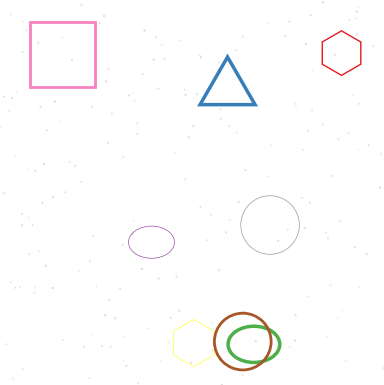[{"shape": "hexagon", "thickness": 1, "radius": 0.29, "center": [0.887, 0.862]}, {"shape": "triangle", "thickness": 2.5, "radius": 0.41, "center": [0.591, 0.769]}, {"shape": "oval", "thickness": 2.5, "radius": 0.34, "center": [0.66, 0.106]}, {"shape": "oval", "thickness": 0.5, "radius": 0.3, "center": [0.393, 0.371]}, {"shape": "hexagon", "thickness": 0.5, "radius": 0.31, "center": [0.503, 0.109]}, {"shape": "circle", "thickness": 2, "radius": 0.37, "center": [0.631, 0.113]}, {"shape": "square", "thickness": 2, "radius": 0.42, "center": [0.162, 0.859]}, {"shape": "circle", "thickness": 0.5, "radius": 0.38, "center": [0.701, 0.415]}]